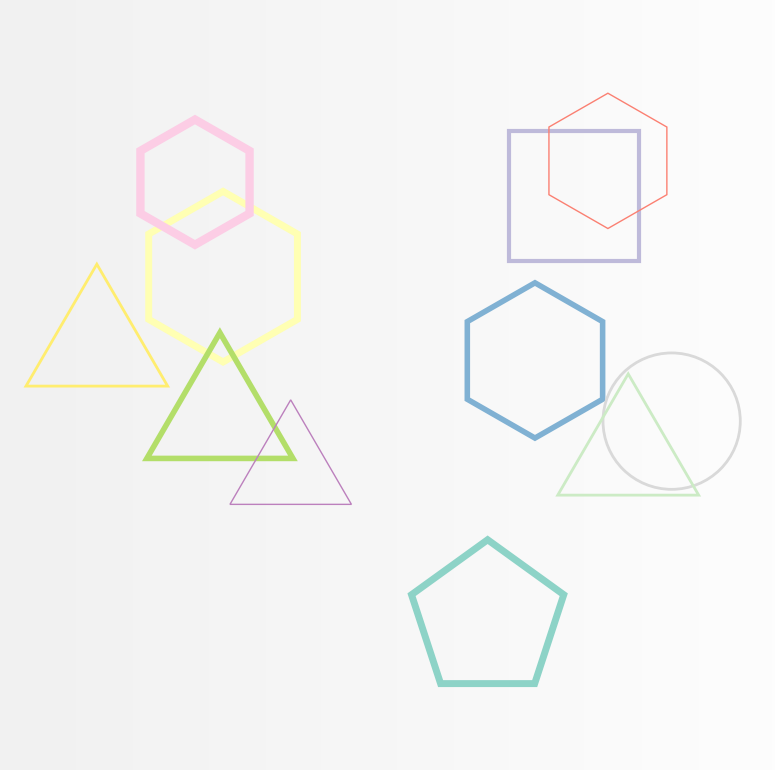[{"shape": "pentagon", "thickness": 2.5, "radius": 0.52, "center": [0.629, 0.196]}, {"shape": "hexagon", "thickness": 2.5, "radius": 0.55, "center": [0.288, 0.641]}, {"shape": "square", "thickness": 1.5, "radius": 0.42, "center": [0.741, 0.745]}, {"shape": "hexagon", "thickness": 0.5, "radius": 0.44, "center": [0.784, 0.791]}, {"shape": "hexagon", "thickness": 2, "radius": 0.5, "center": [0.69, 0.532]}, {"shape": "triangle", "thickness": 2, "radius": 0.54, "center": [0.284, 0.459]}, {"shape": "hexagon", "thickness": 3, "radius": 0.41, "center": [0.252, 0.763]}, {"shape": "circle", "thickness": 1, "radius": 0.44, "center": [0.867, 0.453]}, {"shape": "triangle", "thickness": 0.5, "radius": 0.45, "center": [0.375, 0.39]}, {"shape": "triangle", "thickness": 1, "radius": 0.52, "center": [0.811, 0.409]}, {"shape": "triangle", "thickness": 1, "radius": 0.53, "center": [0.125, 0.551]}]